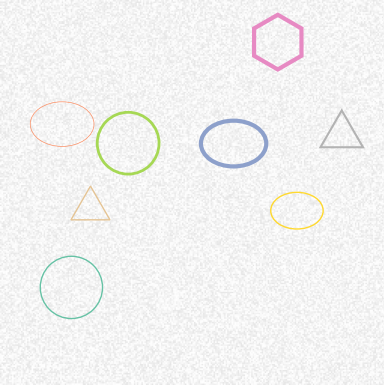[{"shape": "circle", "thickness": 1, "radius": 0.4, "center": [0.185, 0.254]}, {"shape": "oval", "thickness": 0.5, "radius": 0.41, "center": [0.161, 0.678]}, {"shape": "oval", "thickness": 3, "radius": 0.42, "center": [0.607, 0.627]}, {"shape": "hexagon", "thickness": 3, "radius": 0.36, "center": [0.722, 0.891]}, {"shape": "circle", "thickness": 2, "radius": 0.4, "center": [0.333, 0.628]}, {"shape": "oval", "thickness": 1, "radius": 0.34, "center": [0.771, 0.453]}, {"shape": "triangle", "thickness": 1, "radius": 0.29, "center": [0.235, 0.458]}, {"shape": "triangle", "thickness": 1.5, "radius": 0.32, "center": [0.888, 0.649]}]